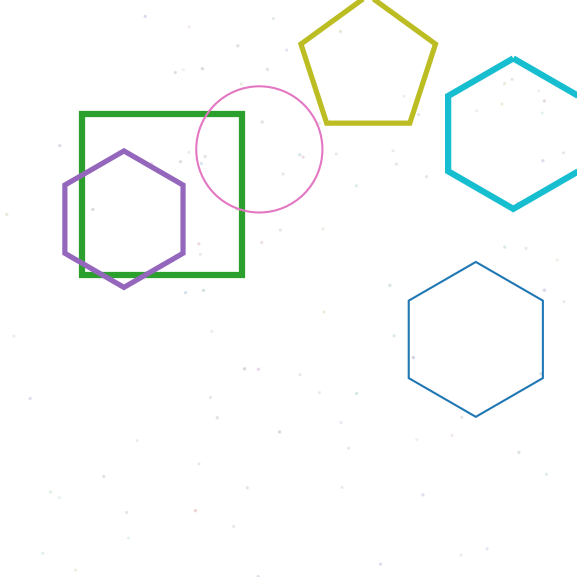[{"shape": "hexagon", "thickness": 1, "radius": 0.67, "center": [0.824, 0.411]}, {"shape": "square", "thickness": 3, "radius": 0.7, "center": [0.28, 0.662]}, {"shape": "hexagon", "thickness": 2.5, "radius": 0.59, "center": [0.215, 0.62]}, {"shape": "circle", "thickness": 1, "radius": 0.55, "center": [0.449, 0.74]}, {"shape": "pentagon", "thickness": 2.5, "radius": 0.61, "center": [0.638, 0.885]}, {"shape": "hexagon", "thickness": 3, "radius": 0.65, "center": [0.889, 0.768]}]